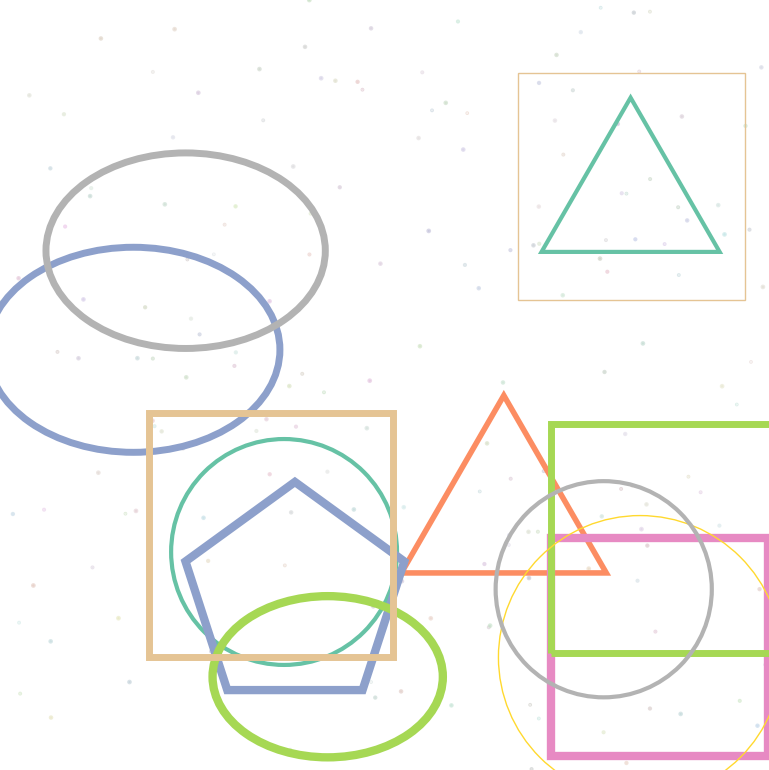[{"shape": "circle", "thickness": 1.5, "radius": 0.73, "center": [0.369, 0.283]}, {"shape": "triangle", "thickness": 1.5, "radius": 0.67, "center": [0.819, 0.74]}, {"shape": "triangle", "thickness": 2, "radius": 0.77, "center": [0.654, 0.333]}, {"shape": "pentagon", "thickness": 3, "radius": 0.75, "center": [0.383, 0.225]}, {"shape": "oval", "thickness": 2.5, "radius": 0.95, "center": [0.173, 0.546]}, {"shape": "square", "thickness": 3, "radius": 0.71, "center": [0.857, 0.159]}, {"shape": "oval", "thickness": 3, "radius": 0.75, "center": [0.426, 0.121]}, {"shape": "square", "thickness": 2.5, "radius": 0.74, "center": [0.865, 0.301]}, {"shape": "circle", "thickness": 0.5, "radius": 0.92, "center": [0.831, 0.146]}, {"shape": "square", "thickness": 2.5, "radius": 0.79, "center": [0.352, 0.305]}, {"shape": "square", "thickness": 0.5, "radius": 0.74, "center": [0.82, 0.758]}, {"shape": "circle", "thickness": 1.5, "radius": 0.7, "center": [0.784, 0.235]}, {"shape": "oval", "thickness": 2.5, "radius": 0.91, "center": [0.241, 0.674]}]